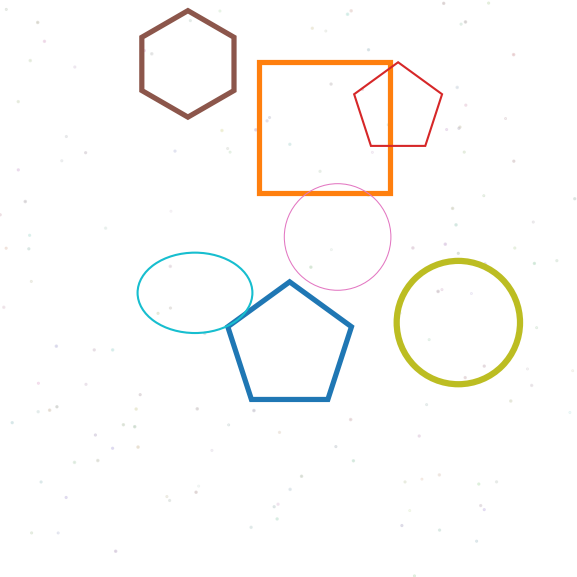[{"shape": "pentagon", "thickness": 2.5, "radius": 0.56, "center": [0.502, 0.399]}, {"shape": "square", "thickness": 2.5, "radius": 0.57, "center": [0.562, 0.779]}, {"shape": "pentagon", "thickness": 1, "radius": 0.4, "center": [0.689, 0.811]}, {"shape": "hexagon", "thickness": 2.5, "radius": 0.46, "center": [0.325, 0.888]}, {"shape": "circle", "thickness": 0.5, "radius": 0.46, "center": [0.585, 0.589]}, {"shape": "circle", "thickness": 3, "radius": 0.53, "center": [0.794, 0.441]}, {"shape": "oval", "thickness": 1, "radius": 0.5, "center": [0.338, 0.492]}]